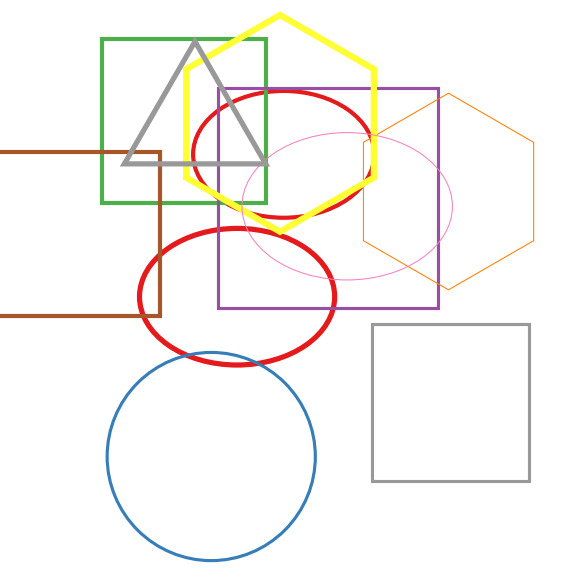[{"shape": "oval", "thickness": 2, "radius": 0.78, "center": [0.491, 0.732]}, {"shape": "oval", "thickness": 2.5, "radius": 0.84, "center": [0.411, 0.485]}, {"shape": "circle", "thickness": 1.5, "radius": 0.9, "center": [0.366, 0.209]}, {"shape": "square", "thickness": 2, "radius": 0.71, "center": [0.318, 0.79]}, {"shape": "square", "thickness": 1.5, "radius": 0.95, "center": [0.568, 0.656]}, {"shape": "hexagon", "thickness": 0.5, "radius": 0.85, "center": [0.777, 0.668]}, {"shape": "hexagon", "thickness": 3, "radius": 0.94, "center": [0.485, 0.786]}, {"shape": "square", "thickness": 2, "radius": 0.71, "center": [0.135, 0.594]}, {"shape": "oval", "thickness": 0.5, "radius": 0.91, "center": [0.601, 0.642]}, {"shape": "triangle", "thickness": 2.5, "radius": 0.71, "center": [0.338, 0.786]}, {"shape": "square", "thickness": 1.5, "radius": 0.68, "center": [0.78, 0.302]}]